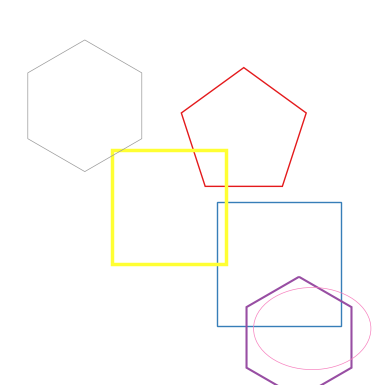[{"shape": "pentagon", "thickness": 1, "radius": 0.85, "center": [0.633, 0.654]}, {"shape": "square", "thickness": 1, "radius": 0.81, "center": [0.725, 0.314]}, {"shape": "hexagon", "thickness": 1.5, "radius": 0.79, "center": [0.777, 0.124]}, {"shape": "square", "thickness": 2.5, "radius": 0.74, "center": [0.439, 0.463]}, {"shape": "oval", "thickness": 0.5, "radius": 0.76, "center": [0.811, 0.147]}, {"shape": "hexagon", "thickness": 0.5, "radius": 0.85, "center": [0.22, 0.725]}]